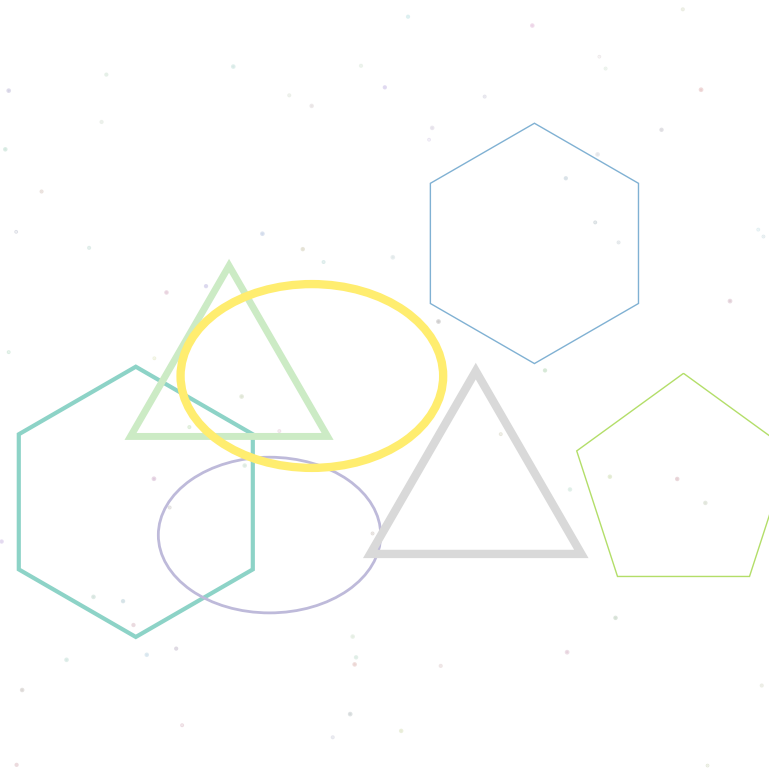[{"shape": "hexagon", "thickness": 1.5, "radius": 0.88, "center": [0.176, 0.348]}, {"shape": "oval", "thickness": 1, "radius": 0.72, "center": [0.35, 0.305]}, {"shape": "hexagon", "thickness": 0.5, "radius": 0.78, "center": [0.694, 0.684]}, {"shape": "pentagon", "thickness": 0.5, "radius": 0.73, "center": [0.888, 0.369]}, {"shape": "triangle", "thickness": 3, "radius": 0.79, "center": [0.618, 0.36]}, {"shape": "triangle", "thickness": 2.5, "radius": 0.74, "center": [0.297, 0.507]}, {"shape": "oval", "thickness": 3, "radius": 0.85, "center": [0.405, 0.512]}]